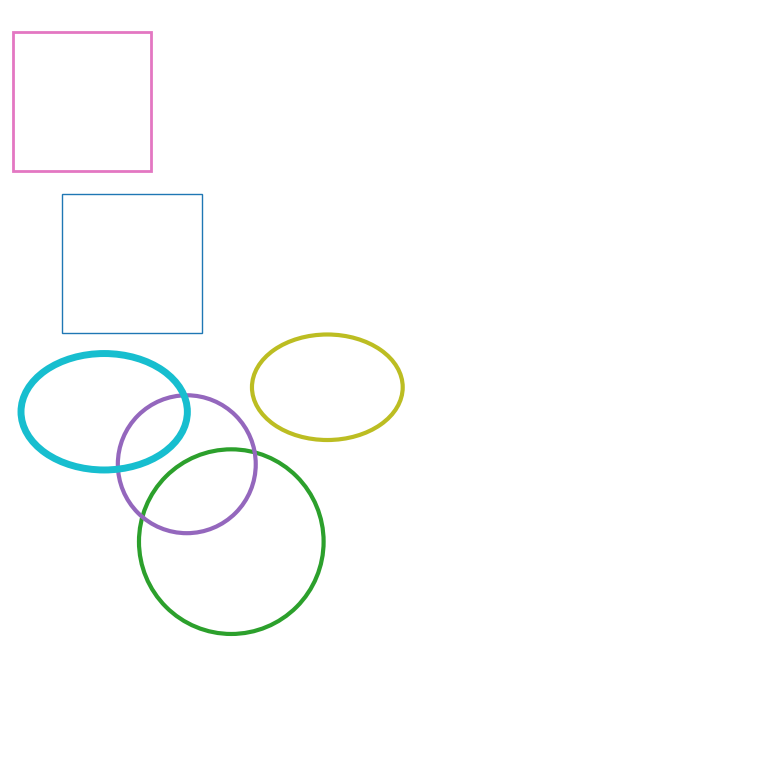[{"shape": "square", "thickness": 0.5, "radius": 0.45, "center": [0.171, 0.658]}, {"shape": "circle", "thickness": 1.5, "radius": 0.6, "center": [0.3, 0.297]}, {"shape": "circle", "thickness": 1.5, "radius": 0.45, "center": [0.243, 0.397]}, {"shape": "square", "thickness": 1, "radius": 0.45, "center": [0.106, 0.868]}, {"shape": "oval", "thickness": 1.5, "radius": 0.49, "center": [0.425, 0.497]}, {"shape": "oval", "thickness": 2.5, "radius": 0.54, "center": [0.135, 0.465]}]